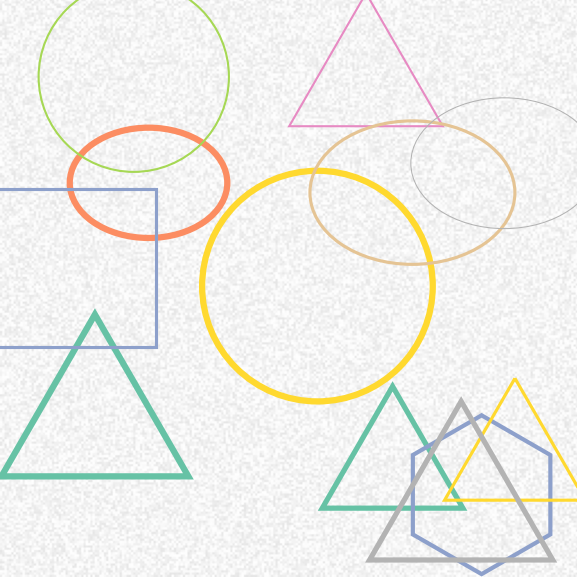[{"shape": "triangle", "thickness": 3, "radius": 0.93, "center": [0.164, 0.268]}, {"shape": "triangle", "thickness": 2.5, "radius": 0.7, "center": [0.68, 0.189]}, {"shape": "oval", "thickness": 3, "radius": 0.68, "center": [0.257, 0.683]}, {"shape": "hexagon", "thickness": 2, "radius": 0.69, "center": [0.834, 0.142]}, {"shape": "square", "thickness": 1.5, "radius": 0.69, "center": [0.134, 0.535]}, {"shape": "triangle", "thickness": 1, "radius": 0.77, "center": [0.634, 0.857]}, {"shape": "circle", "thickness": 1, "radius": 0.82, "center": [0.232, 0.866]}, {"shape": "circle", "thickness": 3, "radius": 1.0, "center": [0.55, 0.504]}, {"shape": "triangle", "thickness": 1.5, "radius": 0.7, "center": [0.892, 0.203]}, {"shape": "oval", "thickness": 1.5, "radius": 0.89, "center": [0.714, 0.666]}, {"shape": "triangle", "thickness": 2.5, "radius": 0.92, "center": [0.799, 0.121]}, {"shape": "oval", "thickness": 0.5, "radius": 0.81, "center": [0.873, 0.717]}]